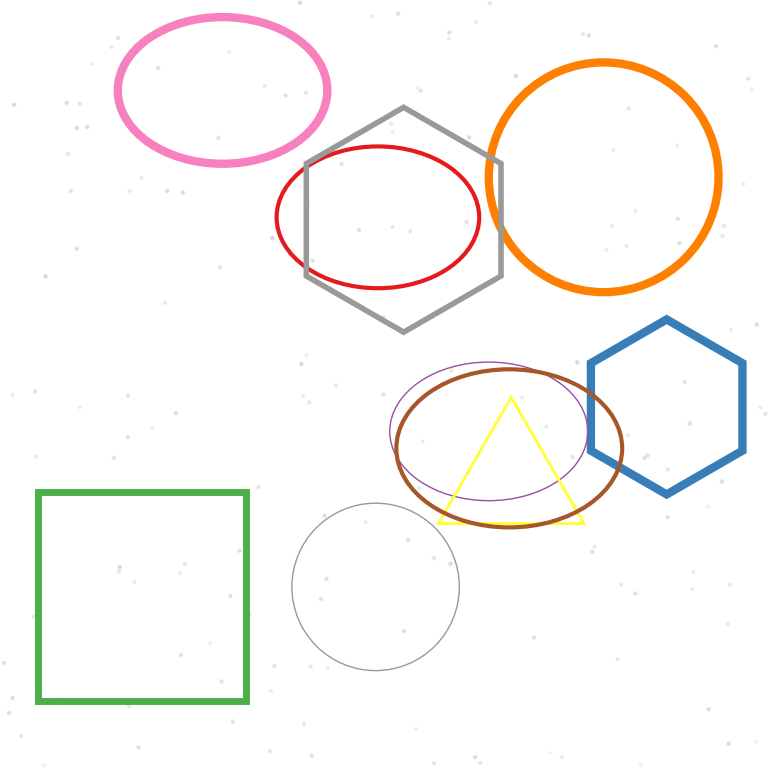[{"shape": "oval", "thickness": 1.5, "radius": 0.66, "center": [0.491, 0.718]}, {"shape": "hexagon", "thickness": 3, "radius": 0.57, "center": [0.866, 0.472]}, {"shape": "square", "thickness": 2.5, "radius": 0.68, "center": [0.184, 0.225]}, {"shape": "oval", "thickness": 0.5, "radius": 0.64, "center": [0.635, 0.44]}, {"shape": "circle", "thickness": 3, "radius": 0.75, "center": [0.784, 0.77]}, {"shape": "triangle", "thickness": 1, "radius": 0.55, "center": [0.664, 0.375]}, {"shape": "oval", "thickness": 1.5, "radius": 0.73, "center": [0.661, 0.418]}, {"shape": "oval", "thickness": 3, "radius": 0.68, "center": [0.289, 0.883]}, {"shape": "circle", "thickness": 0.5, "radius": 0.54, "center": [0.488, 0.238]}, {"shape": "hexagon", "thickness": 2, "radius": 0.73, "center": [0.524, 0.715]}]